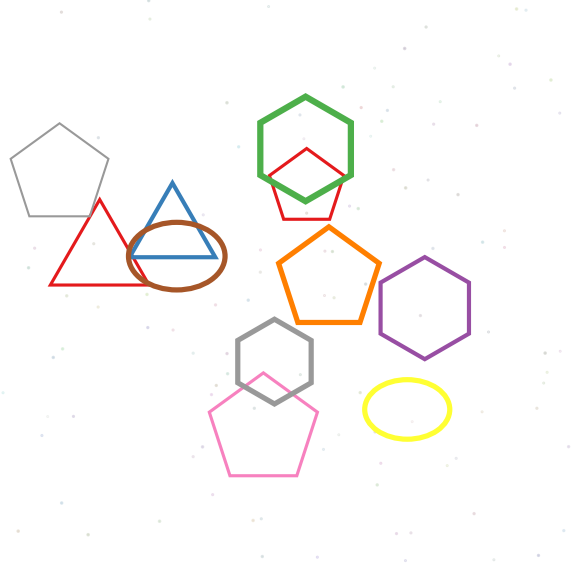[{"shape": "triangle", "thickness": 1.5, "radius": 0.49, "center": [0.173, 0.555]}, {"shape": "pentagon", "thickness": 1.5, "radius": 0.34, "center": [0.531, 0.674]}, {"shape": "triangle", "thickness": 2, "radius": 0.43, "center": [0.299, 0.597]}, {"shape": "hexagon", "thickness": 3, "radius": 0.45, "center": [0.529, 0.741]}, {"shape": "hexagon", "thickness": 2, "radius": 0.44, "center": [0.736, 0.466]}, {"shape": "pentagon", "thickness": 2.5, "radius": 0.46, "center": [0.57, 0.515]}, {"shape": "oval", "thickness": 2.5, "radius": 0.37, "center": [0.705, 0.29]}, {"shape": "oval", "thickness": 2.5, "radius": 0.42, "center": [0.306, 0.556]}, {"shape": "pentagon", "thickness": 1.5, "radius": 0.49, "center": [0.456, 0.255]}, {"shape": "hexagon", "thickness": 2.5, "radius": 0.37, "center": [0.475, 0.373]}, {"shape": "pentagon", "thickness": 1, "radius": 0.45, "center": [0.103, 0.697]}]